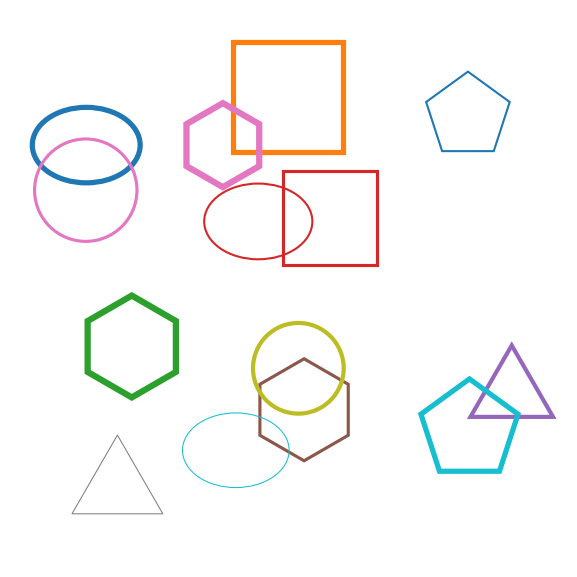[{"shape": "pentagon", "thickness": 1, "radius": 0.38, "center": [0.81, 0.799]}, {"shape": "oval", "thickness": 2.5, "radius": 0.47, "center": [0.149, 0.748]}, {"shape": "square", "thickness": 2.5, "radius": 0.48, "center": [0.499, 0.831]}, {"shape": "hexagon", "thickness": 3, "radius": 0.44, "center": [0.228, 0.399]}, {"shape": "square", "thickness": 1.5, "radius": 0.4, "center": [0.571, 0.622]}, {"shape": "oval", "thickness": 1, "radius": 0.47, "center": [0.447, 0.616]}, {"shape": "triangle", "thickness": 2, "radius": 0.41, "center": [0.886, 0.319]}, {"shape": "hexagon", "thickness": 1.5, "radius": 0.44, "center": [0.527, 0.29]}, {"shape": "circle", "thickness": 1.5, "radius": 0.44, "center": [0.149, 0.67]}, {"shape": "hexagon", "thickness": 3, "radius": 0.36, "center": [0.386, 0.748]}, {"shape": "triangle", "thickness": 0.5, "radius": 0.45, "center": [0.203, 0.155]}, {"shape": "circle", "thickness": 2, "radius": 0.39, "center": [0.517, 0.361]}, {"shape": "pentagon", "thickness": 2.5, "radius": 0.44, "center": [0.813, 0.255]}, {"shape": "oval", "thickness": 0.5, "radius": 0.46, "center": [0.408, 0.219]}]